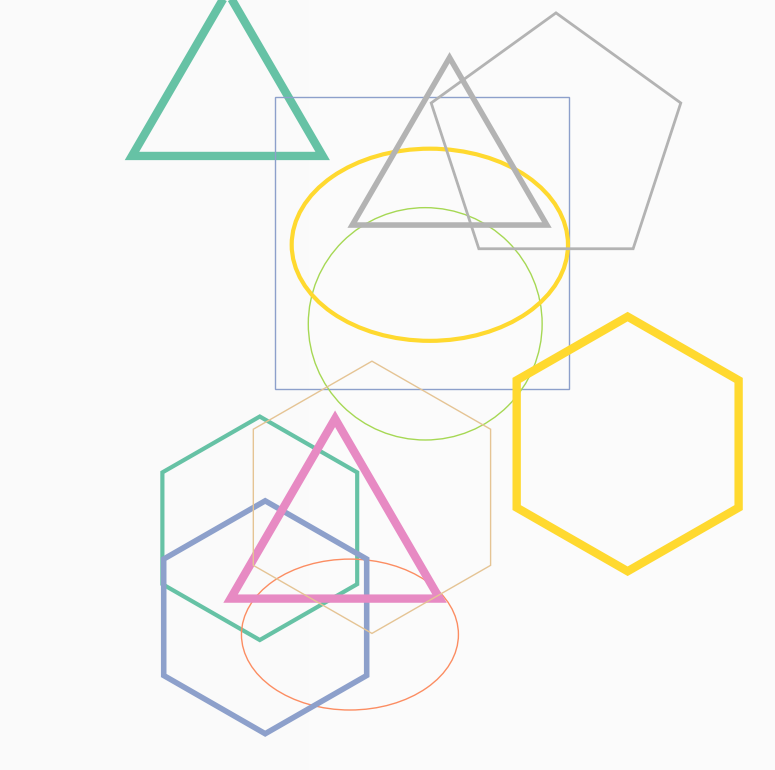[{"shape": "triangle", "thickness": 3, "radius": 0.71, "center": [0.293, 0.868]}, {"shape": "hexagon", "thickness": 1.5, "radius": 0.73, "center": [0.335, 0.314]}, {"shape": "oval", "thickness": 0.5, "radius": 0.7, "center": [0.452, 0.176]}, {"shape": "square", "thickness": 0.5, "radius": 0.95, "center": [0.545, 0.684]}, {"shape": "hexagon", "thickness": 2, "radius": 0.76, "center": [0.342, 0.198]}, {"shape": "triangle", "thickness": 3, "radius": 0.78, "center": [0.432, 0.3]}, {"shape": "circle", "thickness": 0.5, "radius": 0.75, "center": [0.549, 0.579]}, {"shape": "hexagon", "thickness": 3, "radius": 0.83, "center": [0.81, 0.423]}, {"shape": "oval", "thickness": 1.5, "radius": 0.89, "center": [0.555, 0.682]}, {"shape": "hexagon", "thickness": 0.5, "radius": 0.88, "center": [0.48, 0.354]}, {"shape": "triangle", "thickness": 2, "radius": 0.72, "center": [0.58, 0.78]}, {"shape": "pentagon", "thickness": 1, "radius": 0.85, "center": [0.717, 0.814]}]